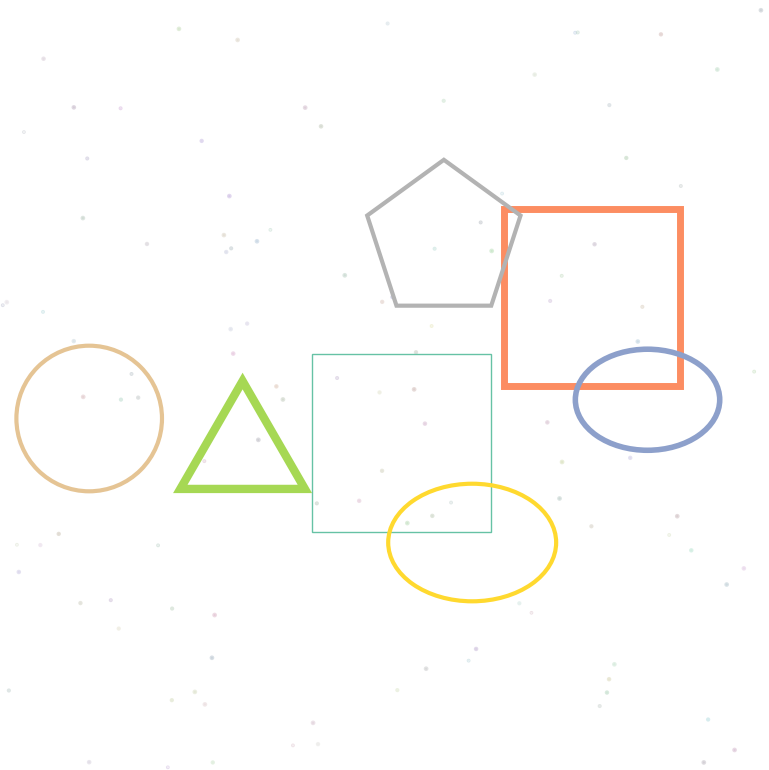[{"shape": "square", "thickness": 0.5, "radius": 0.58, "center": [0.521, 0.425]}, {"shape": "square", "thickness": 2.5, "radius": 0.57, "center": [0.769, 0.614]}, {"shape": "oval", "thickness": 2, "radius": 0.47, "center": [0.841, 0.481]}, {"shape": "triangle", "thickness": 3, "radius": 0.47, "center": [0.315, 0.412]}, {"shape": "oval", "thickness": 1.5, "radius": 0.55, "center": [0.613, 0.295]}, {"shape": "circle", "thickness": 1.5, "radius": 0.47, "center": [0.116, 0.456]}, {"shape": "pentagon", "thickness": 1.5, "radius": 0.52, "center": [0.576, 0.688]}]